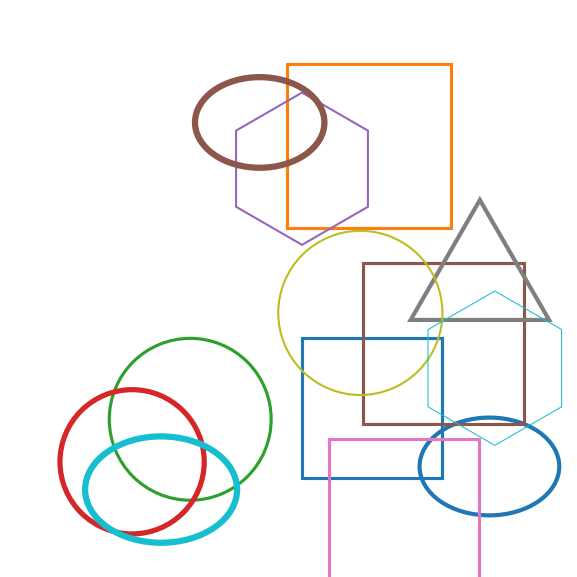[{"shape": "oval", "thickness": 2, "radius": 0.6, "center": [0.847, 0.191]}, {"shape": "square", "thickness": 1.5, "radius": 0.6, "center": [0.644, 0.292]}, {"shape": "square", "thickness": 1.5, "radius": 0.71, "center": [0.639, 0.747]}, {"shape": "circle", "thickness": 1.5, "radius": 0.7, "center": [0.329, 0.273]}, {"shape": "circle", "thickness": 2.5, "radius": 0.62, "center": [0.229, 0.2]}, {"shape": "hexagon", "thickness": 1, "radius": 0.66, "center": [0.523, 0.707]}, {"shape": "square", "thickness": 1.5, "radius": 0.7, "center": [0.768, 0.404]}, {"shape": "oval", "thickness": 3, "radius": 0.56, "center": [0.45, 0.787]}, {"shape": "square", "thickness": 1.5, "radius": 0.65, "center": [0.7, 0.11]}, {"shape": "triangle", "thickness": 2, "radius": 0.69, "center": [0.831, 0.514]}, {"shape": "circle", "thickness": 1, "radius": 0.71, "center": [0.624, 0.457]}, {"shape": "hexagon", "thickness": 0.5, "radius": 0.67, "center": [0.857, 0.362]}, {"shape": "oval", "thickness": 3, "radius": 0.66, "center": [0.279, 0.151]}]